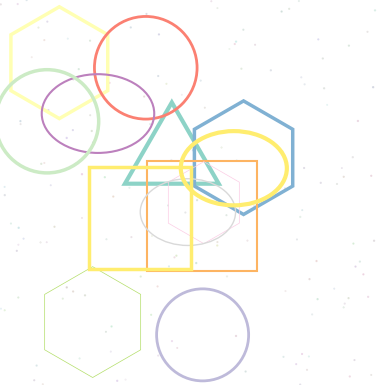[{"shape": "triangle", "thickness": 3, "radius": 0.7, "center": [0.446, 0.593]}, {"shape": "hexagon", "thickness": 2.5, "radius": 0.73, "center": [0.154, 0.837]}, {"shape": "circle", "thickness": 2, "radius": 0.6, "center": [0.526, 0.13]}, {"shape": "circle", "thickness": 2, "radius": 0.67, "center": [0.379, 0.824]}, {"shape": "hexagon", "thickness": 2.5, "radius": 0.74, "center": [0.633, 0.59]}, {"shape": "square", "thickness": 1.5, "radius": 0.71, "center": [0.525, 0.44]}, {"shape": "hexagon", "thickness": 0.5, "radius": 0.72, "center": [0.241, 0.163]}, {"shape": "hexagon", "thickness": 0.5, "radius": 0.53, "center": [0.529, 0.474]}, {"shape": "oval", "thickness": 1, "radius": 0.62, "center": [0.488, 0.449]}, {"shape": "oval", "thickness": 1.5, "radius": 0.73, "center": [0.254, 0.705]}, {"shape": "circle", "thickness": 2.5, "radius": 0.67, "center": [0.122, 0.685]}, {"shape": "oval", "thickness": 3, "radius": 0.69, "center": [0.607, 0.563]}, {"shape": "square", "thickness": 2.5, "radius": 0.66, "center": [0.365, 0.433]}]